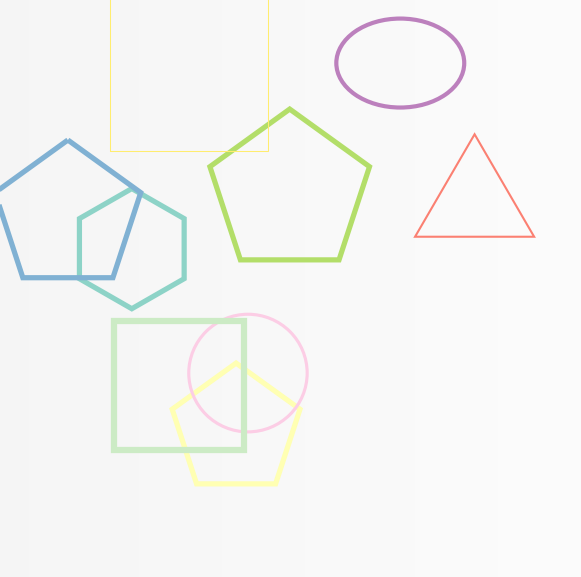[{"shape": "hexagon", "thickness": 2.5, "radius": 0.52, "center": [0.227, 0.569]}, {"shape": "pentagon", "thickness": 2.5, "radius": 0.58, "center": [0.406, 0.255]}, {"shape": "triangle", "thickness": 1, "radius": 0.59, "center": [0.817, 0.648]}, {"shape": "pentagon", "thickness": 2.5, "radius": 0.66, "center": [0.117, 0.625]}, {"shape": "pentagon", "thickness": 2.5, "radius": 0.72, "center": [0.498, 0.666]}, {"shape": "circle", "thickness": 1.5, "radius": 0.51, "center": [0.427, 0.353]}, {"shape": "oval", "thickness": 2, "radius": 0.55, "center": [0.689, 0.89]}, {"shape": "square", "thickness": 3, "radius": 0.56, "center": [0.307, 0.331]}, {"shape": "square", "thickness": 0.5, "radius": 0.68, "center": [0.325, 0.874]}]